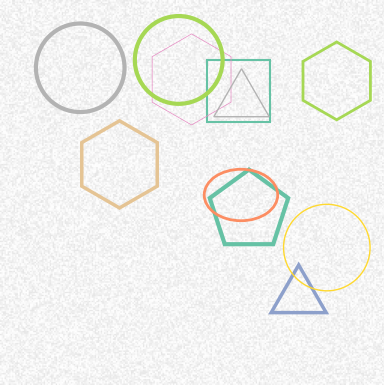[{"shape": "square", "thickness": 1.5, "radius": 0.41, "center": [0.619, 0.764]}, {"shape": "pentagon", "thickness": 3, "radius": 0.54, "center": [0.647, 0.452]}, {"shape": "oval", "thickness": 2, "radius": 0.48, "center": [0.626, 0.493]}, {"shape": "triangle", "thickness": 2.5, "radius": 0.41, "center": [0.776, 0.229]}, {"shape": "hexagon", "thickness": 0.5, "radius": 0.59, "center": [0.498, 0.794]}, {"shape": "hexagon", "thickness": 2, "radius": 0.51, "center": [0.875, 0.79]}, {"shape": "circle", "thickness": 3, "radius": 0.57, "center": [0.464, 0.844]}, {"shape": "circle", "thickness": 1, "radius": 0.56, "center": [0.849, 0.357]}, {"shape": "hexagon", "thickness": 2.5, "radius": 0.57, "center": [0.31, 0.573]}, {"shape": "circle", "thickness": 3, "radius": 0.58, "center": [0.208, 0.824]}, {"shape": "triangle", "thickness": 1, "radius": 0.42, "center": [0.627, 0.738]}]